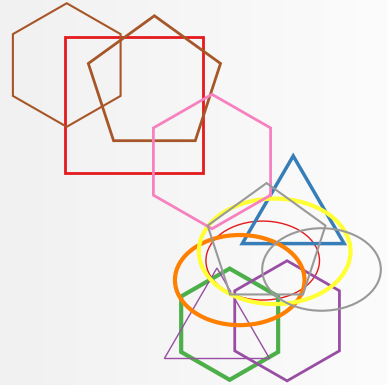[{"shape": "square", "thickness": 2, "radius": 0.89, "center": [0.346, 0.727]}, {"shape": "oval", "thickness": 1, "radius": 0.73, "center": [0.678, 0.323]}, {"shape": "triangle", "thickness": 2.5, "radius": 0.76, "center": [0.757, 0.443]}, {"shape": "hexagon", "thickness": 3, "radius": 0.72, "center": [0.593, 0.158]}, {"shape": "hexagon", "thickness": 2, "radius": 0.78, "center": [0.741, 0.167]}, {"shape": "triangle", "thickness": 1, "radius": 0.78, "center": [0.56, 0.147]}, {"shape": "oval", "thickness": 3, "radius": 0.84, "center": [0.619, 0.273]}, {"shape": "oval", "thickness": 3, "radius": 0.98, "center": [0.709, 0.347]}, {"shape": "hexagon", "thickness": 1.5, "radius": 0.8, "center": [0.172, 0.831]}, {"shape": "pentagon", "thickness": 2, "radius": 0.9, "center": [0.399, 0.78]}, {"shape": "hexagon", "thickness": 2, "radius": 0.87, "center": [0.547, 0.58]}, {"shape": "pentagon", "thickness": 1.5, "radius": 0.8, "center": [0.688, 0.365]}, {"shape": "oval", "thickness": 1.5, "radius": 0.77, "center": [0.83, 0.3]}]